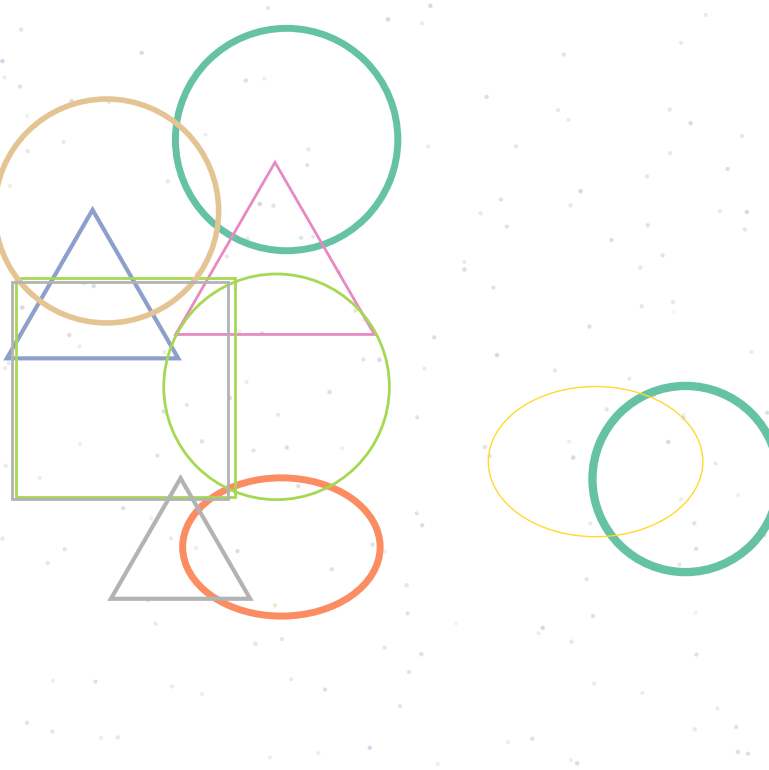[{"shape": "circle", "thickness": 2.5, "radius": 0.72, "center": [0.372, 0.819]}, {"shape": "circle", "thickness": 3, "radius": 0.6, "center": [0.89, 0.378]}, {"shape": "oval", "thickness": 2.5, "radius": 0.64, "center": [0.365, 0.29]}, {"shape": "triangle", "thickness": 1.5, "radius": 0.64, "center": [0.12, 0.599]}, {"shape": "triangle", "thickness": 1, "radius": 0.75, "center": [0.357, 0.64]}, {"shape": "square", "thickness": 1, "radius": 0.71, "center": [0.163, 0.497]}, {"shape": "circle", "thickness": 1, "radius": 0.73, "center": [0.359, 0.498]}, {"shape": "oval", "thickness": 0.5, "radius": 0.7, "center": [0.773, 0.401]}, {"shape": "circle", "thickness": 2, "radius": 0.73, "center": [0.138, 0.726]}, {"shape": "triangle", "thickness": 1.5, "radius": 0.52, "center": [0.234, 0.275]}, {"shape": "square", "thickness": 1, "radius": 0.7, "center": [0.156, 0.493]}]